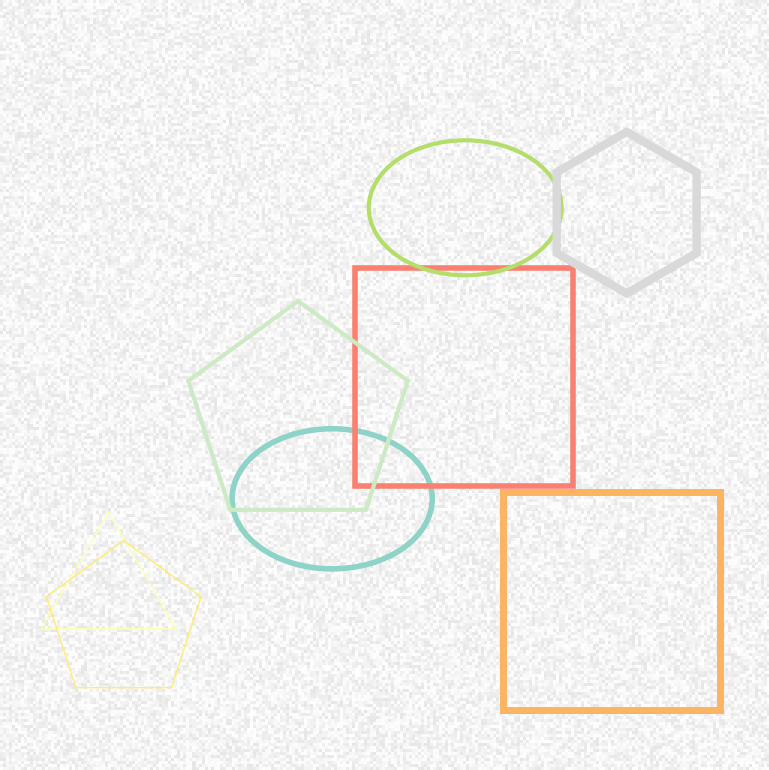[{"shape": "oval", "thickness": 2, "radius": 0.65, "center": [0.431, 0.352]}, {"shape": "triangle", "thickness": 0.5, "radius": 0.51, "center": [0.141, 0.234]}, {"shape": "square", "thickness": 2, "radius": 0.71, "center": [0.602, 0.51]}, {"shape": "square", "thickness": 2.5, "radius": 0.71, "center": [0.794, 0.22]}, {"shape": "oval", "thickness": 1.5, "radius": 0.63, "center": [0.604, 0.73]}, {"shape": "hexagon", "thickness": 3, "radius": 0.52, "center": [0.814, 0.724]}, {"shape": "pentagon", "thickness": 1.5, "radius": 0.75, "center": [0.387, 0.459]}, {"shape": "pentagon", "thickness": 0.5, "radius": 0.53, "center": [0.161, 0.192]}]